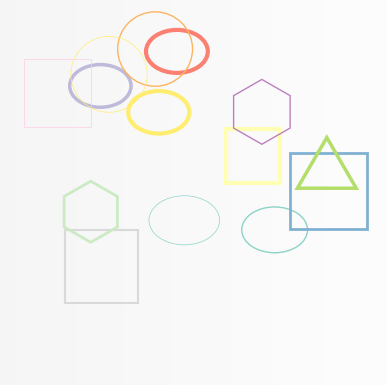[{"shape": "oval", "thickness": 0.5, "radius": 0.46, "center": [0.476, 0.428]}, {"shape": "oval", "thickness": 1, "radius": 0.42, "center": [0.709, 0.403]}, {"shape": "square", "thickness": 3, "radius": 0.35, "center": [0.653, 0.595]}, {"shape": "oval", "thickness": 2.5, "radius": 0.4, "center": [0.259, 0.777]}, {"shape": "oval", "thickness": 3, "radius": 0.4, "center": [0.457, 0.866]}, {"shape": "square", "thickness": 2, "radius": 0.5, "center": [0.848, 0.504]}, {"shape": "circle", "thickness": 1, "radius": 0.48, "center": [0.4, 0.873]}, {"shape": "triangle", "thickness": 2.5, "radius": 0.44, "center": [0.843, 0.555]}, {"shape": "square", "thickness": 0.5, "radius": 0.44, "center": [0.148, 0.758]}, {"shape": "square", "thickness": 1.5, "radius": 0.47, "center": [0.261, 0.309]}, {"shape": "hexagon", "thickness": 1, "radius": 0.42, "center": [0.676, 0.709]}, {"shape": "hexagon", "thickness": 2, "radius": 0.4, "center": [0.234, 0.45]}, {"shape": "oval", "thickness": 3, "radius": 0.39, "center": [0.41, 0.708]}, {"shape": "circle", "thickness": 0.5, "radius": 0.49, "center": [0.281, 0.807]}]